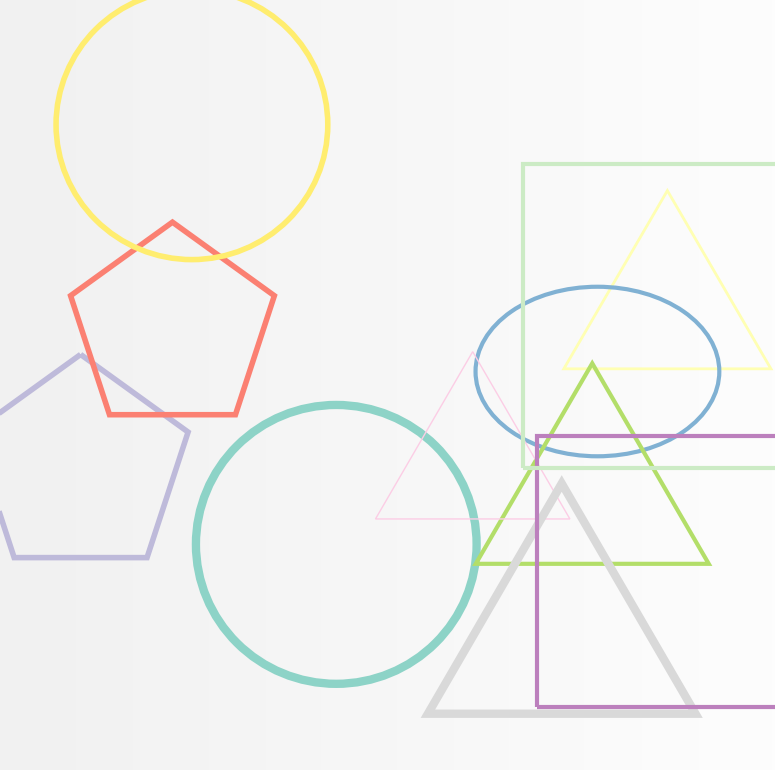[{"shape": "circle", "thickness": 3, "radius": 0.91, "center": [0.434, 0.293]}, {"shape": "triangle", "thickness": 1, "radius": 0.77, "center": [0.861, 0.598]}, {"shape": "pentagon", "thickness": 2, "radius": 0.73, "center": [0.104, 0.394]}, {"shape": "pentagon", "thickness": 2, "radius": 0.69, "center": [0.223, 0.573]}, {"shape": "oval", "thickness": 1.5, "radius": 0.79, "center": [0.771, 0.518]}, {"shape": "triangle", "thickness": 1.5, "radius": 0.87, "center": [0.764, 0.355]}, {"shape": "triangle", "thickness": 0.5, "radius": 0.72, "center": [0.61, 0.398]}, {"shape": "triangle", "thickness": 3, "radius": 1.0, "center": [0.725, 0.173]}, {"shape": "square", "thickness": 1.5, "radius": 0.88, "center": [0.869, 0.258]}, {"shape": "square", "thickness": 1.5, "radius": 0.99, "center": [0.873, 0.59]}, {"shape": "circle", "thickness": 2, "radius": 0.88, "center": [0.248, 0.838]}]